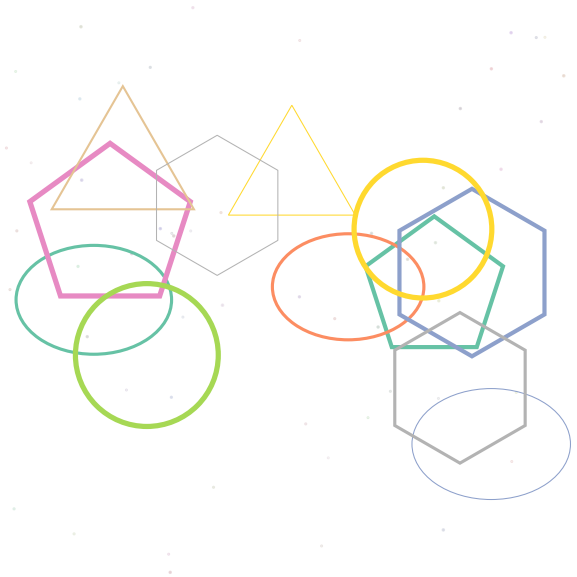[{"shape": "oval", "thickness": 1.5, "radius": 0.67, "center": [0.162, 0.48]}, {"shape": "pentagon", "thickness": 2, "radius": 0.63, "center": [0.752, 0.499]}, {"shape": "oval", "thickness": 1.5, "radius": 0.66, "center": [0.603, 0.503]}, {"shape": "oval", "thickness": 0.5, "radius": 0.69, "center": [0.851, 0.23]}, {"shape": "hexagon", "thickness": 2, "radius": 0.72, "center": [0.817, 0.527]}, {"shape": "pentagon", "thickness": 2.5, "radius": 0.73, "center": [0.191, 0.605]}, {"shape": "circle", "thickness": 2.5, "radius": 0.62, "center": [0.254, 0.384]}, {"shape": "circle", "thickness": 2.5, "radius": 0.6, "center": [0.732, 0.602]}, {"shape": "triangle", "thickness": 0.5, "radius": 0.63, "center": [0.505, 0.69]}, {"shape": "triangle", "thickness": 1, "radius": 0.71, "center": [0.213, 0.708]}, {"shape": "hexagon", "thickness": 1.5, "radius": 0.65, "center": [0.796, 0.328]}, {"shape": "hexagon", "thickness": 0.5, "radius": 0.61, "center": [0.376, 0.644]}]